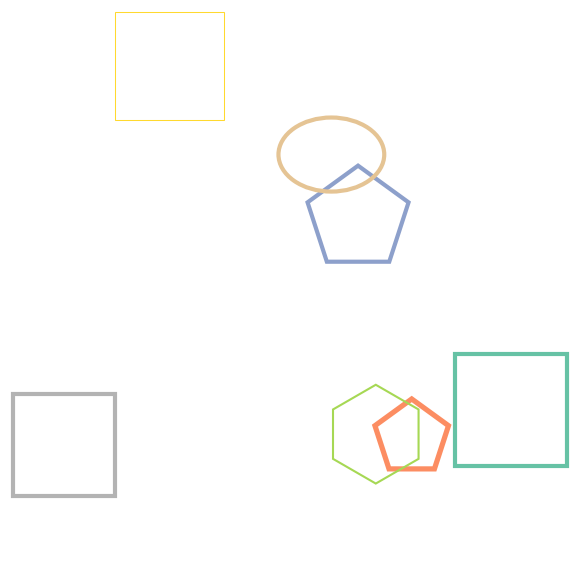[{"shape": "square", "thickness": 2, "radius": 0.49, "center": [0.885, 0.289]}, {"shape": "pentagon", "thickness": 2.5, "radius": 0.33, "center": [0.713, 0.241]}, {"shape": "pentagon", "thickness": 2, "radius": 0.46, "center": [0.62, 0.62]}, {"shape": "hexagon", "thickness": 1, "radius": 0.43, "center": [0.651, 0.247]}, {"shape": "square", "thickness": 0.5, "radius": 0.47, "center": [0.294, 0.885]}, {"shape": "oval", "thickness": 2, "radius": 0.46, "center": [0.574, 0.732]}, {"shape": "square", "thickness": 2, "radius": 0.44, "center": [0.111, 0.228]}]